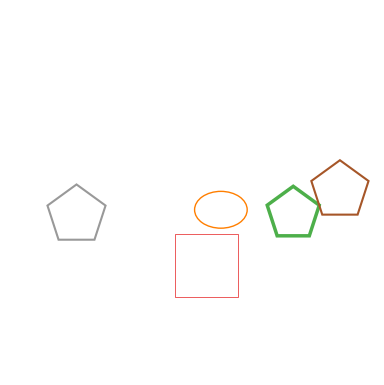[{"shape": "square", "thickness": 0.5, "radius": 0.41, "center": [0.537, 0.309]}, {"shape": "pentagon", "thickness": 2.5, "radius": 0.36, "center": [0.762, 0.445]}, {"shape": "oval", "thickness": 1, "radius": 0.34, "center": [0.574, 0.455]}, {"shape": "pentagon", "thickness": 1.5, "radius": 0.39, "center": [0.883, 0.506]}, {"shape": "pentagon", "thickness": 1.5, "radius": 0.4, "center": [0.199, 0.442]}]